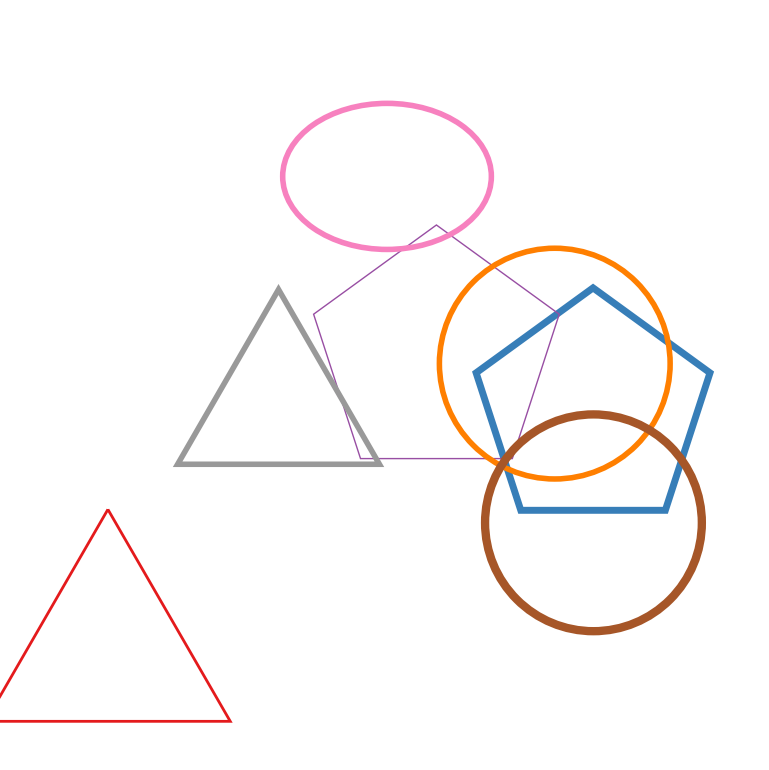[{"shape": "triangle", "thickness": 1, "radius": 0.92, "center": [0.14, 0.155]}, {"shape": "pentagon", "thickness": 2.5, "radius": 0.8, "center": [0.77, 0.466]}, {"shape": "pentagon", "thickness": 0.5, "radius": 0.84, "center": [0.567, 0.54]}, {"shape": "circle", "thickness": 2, "radius": 0.75, "center": [0.72, 0.528]}, {"shape": "circle", "thickness": 3, "radius": 0.7, "center": [0.771, 0.321]}, {"shape": "oval", "thickness": 2, "radius": 0.68, "center": [0.503, 0.771]}, {"shape": "triangle", "thickness": 2, "radius": 0.76, "center": [0.362, 0.473]}]